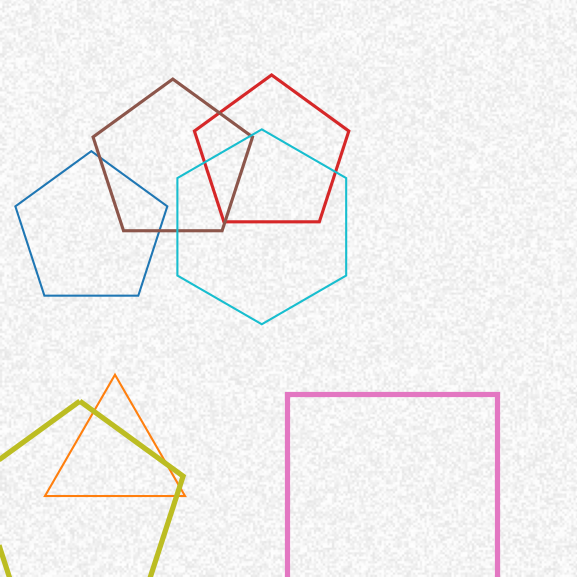[{"shape": "pentagon", "thickness": 1, "radius": 0.69, "center": [0.158, 0.599]}, {"shape": "triangle", "thickness": 1, "radius": 0.7, "center": [0.199, 0.21]}, {"shape": "pentagon", "thickness": 1.5, "radius": 0.7, "center": [0.47, 0.729]}, {"shape": "pentagon", "thickness": 1.5, "radius": 0.73, "center": [0.299, 0.717]}, {"shape": "square", "thickness": 2.5, "radius": 0.91, "center": [0.679, 0.135]}, {"shape": "pentagon", "thickness": 2.5, "radius": 0.94, "center": [0.138, 0.117]}, {"shape": "hexagon", "thickness": 1, "radius": 0.84, "center": [0.453, 0.606]}]